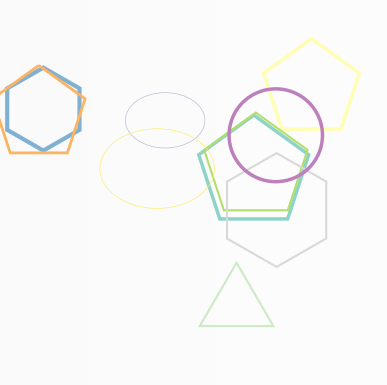[{"shape": "pentagon", "thickness": 2.5, "radius": 0.75, "center": [0.655, 0.552]}, {"shape": "pentagon", "thickness": 2.5, "radius": 0.65, "center": [0.804, 0.77]}, {"shape": "oval", "thickness": 0.5, "radius": 0.51, "center": [0.426, 0.687]}, {"shape": "hexagon", "thickness": 3, "radius": 0.54, "center": [0.112, 0.717]}, {"shape": "pentagon", "thickness": 2, "radius": 0.63, "center": [0.1, 0.705]}, {"shape": "pentagon", "thickness": 1.5, "radius": 0.7, "center": [0.66, 0.567]}, {"shape": "hexagon", "thickness": 1.5, "radius": 0.74, "center": [0.714, 0.454]}, {"shape": "circle", "thickness": 2.5, "radius": 0.6, "center": [0.712, 0.649]}, {"shape": "triangle", "thickness": 1.5, "radius": 0.55, "center": [0.61, 0.208]}, {"shape": "oval", "thickness": 0.5, "radius": 0.74, "center": [0.406, 0.562]}]